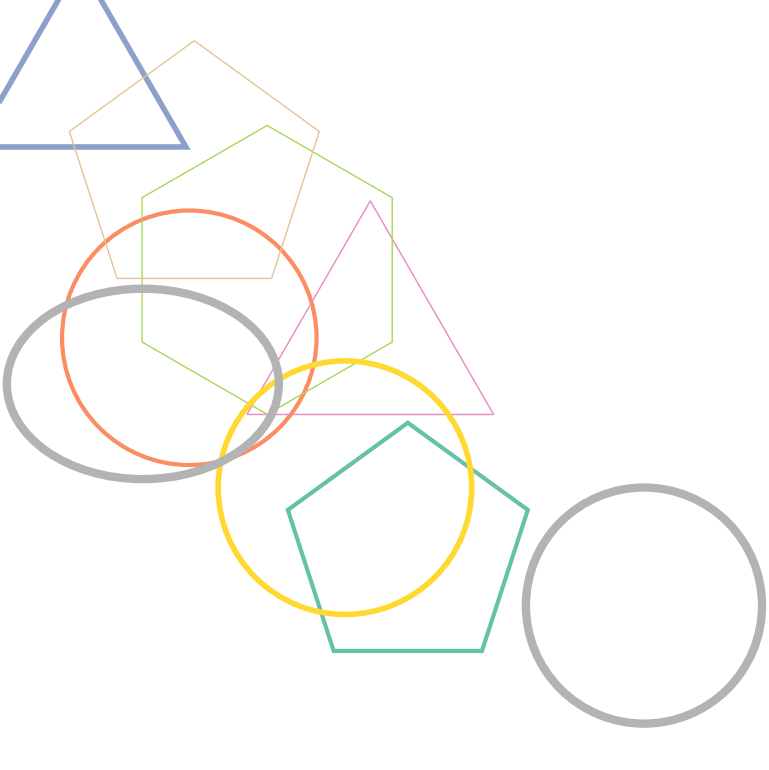[{"shape": "pentagon", "thickness": 1.5, "radius": 0.82, "center": [0.53, 0.287]}, {"shape": "circle", "thickness": 1.5, "radius": 0.83, "center": [0.246, 0.561]}, {"shape": "triangle", "thickness": 2, "radius": 0.8, "center": [0.103, 0.889]}, {"shape": "triangle", "thickness": 0.5, "radius": 0.92, "center": [0.481, 0.554]}, {"shape": "hexagon", "thickness": 0.5, "radius": 0.94, "center": [0.347, 0.65]}, {"shape": "circle", "thickness": 2, "radius": 0.82, "center": [0.448, 0.367]}, {"shape": "pentagon", "thickness": 0.5, "radius": 0.85, "center": [0.252, 0.777]}, {"shape": "circle", "thickness": 3, "radius": 0.77, "center": [0.836, 0.214]}, {"shape": "oval", "thickness": 3, "radius": 0.88, "center": [0.186, 0.501]}]